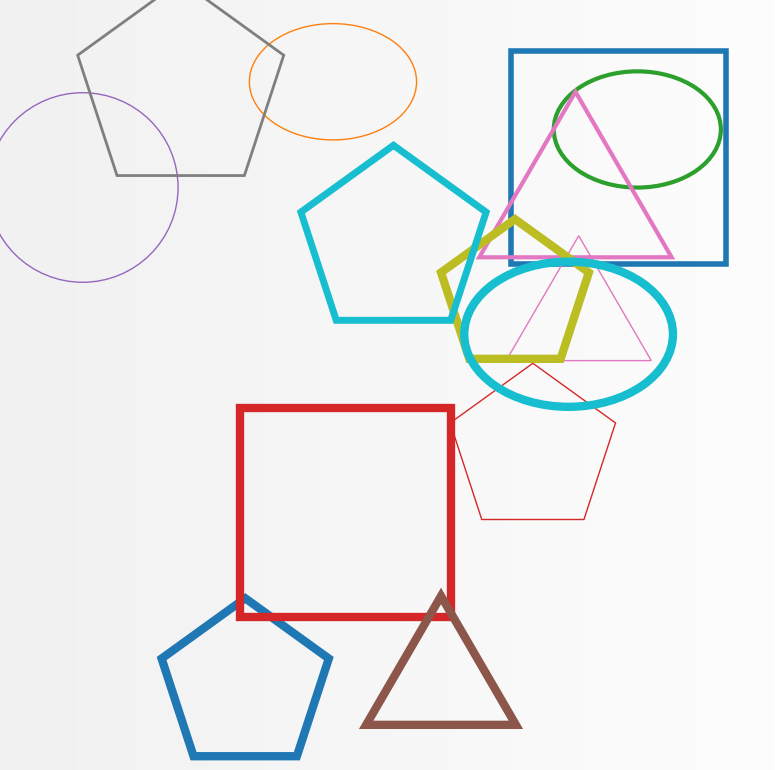[{"shape": "pentagon", "thickness": 3, "radius": 0.57, "center": [0.316, 0.11]}, {"shape": "square", "thickness": 2, "radius": 0.69, "center": [0.798, 0.796]}, {"shape": "oval", "thickness": 0.5, "radius": 0.54, "center": [0.43, 0.894]}, {"shape": "oval", "thickness": 1.5, "radius": 0.54, "center": [0.822, 0.832]}, {"shape": "square", "thickness": 3, "radius": 0.68, "center": [0.446, 0.335]}, {"shape": "pentagon", "thickness": 0.5, "radius": 0.56, "center": [0.688, 0.416]}, {"shape": "circle", "thickness": 0.5, "radius": 0.62, "center": [0.107, 0.756]}, {"shape": "triangle", "thickness": 3, "radius": 0.56, "center": [0.569, 0.114]}, {"shape": "triangle", "thickness": 1.5, "radius": 0.72, "center": [0.743, 0.737]}, {"shape": "triangle", "thickness": 0.5, "radius": 0.54, "center": [0.747, 0.586]}, {"shape": "pentagon", "thickness": 1, "radius": 0.7, "center": [0.233, 0.885]}, {"shape": "pentagon", "thickness": 3, "radius": 0.5, "center": [0.664, 0.615]}, {"shape": "pentagon", "thickness": 2.5, "radius": 0.63, "center": [0.508, 0.686]}, {"shape": "oval", "thickness": 3, "radius": 0.67, "center": [0.734, 0.566]}]